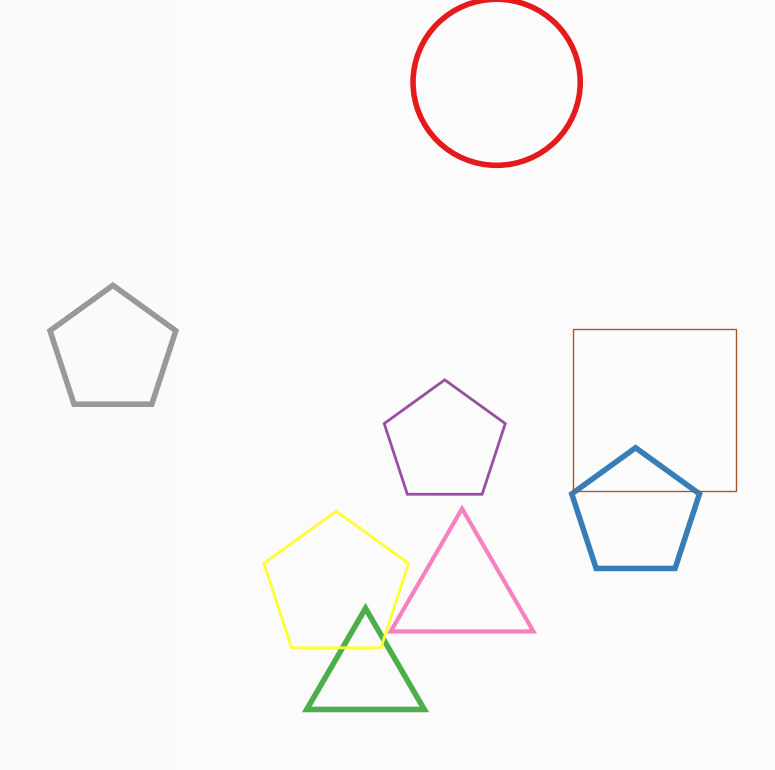[{"shape": "circle", "thickness": 2, "radius": 0.54, "center": [0.641, 0.893]}, {"shape": "pentagon", "thickness": 2, "radius": 0.43, "center": [0.82, 0.332]}, {"shape": "triangle", "thickness": 2, "radius": 0.44, "center": [0.472, 0.122]}, {"shape": "pentagon", "thickness": 1, "radius": 0.41, "center": [0.574, 0.425]}, {"shape": "pentagon", "thickness": 1, "radius": 0.49, "center": [0.434, 0.238]}, {"shape": "square", "thickness": 0.5, "radius": 0.53, "center": [0.844, 0.468]}, {"shape": "triangle", "thickness": 1.5, "radius": 0.53, "center": [0.596, 0.233]}, {"shape": "pentagon", "thickness": 2, "radius": 0.43, "center": [0.146, 0.544]}]